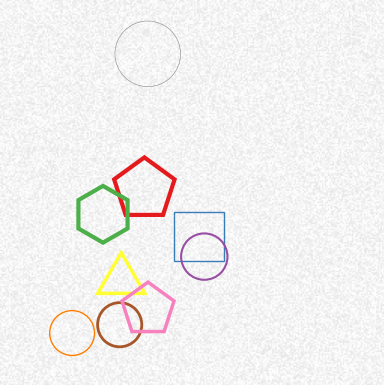[{"shape": "pentagon", "thickness": 3, "radius": 0.41, "center": [0.375, 0.509]}, {"shape": "square", "thickness": 1, "radius": 0.32, "center": [0.517, 0.386]}, {"shape": "hexagon", "thickness": 3, "radius": 0.37, "center": [0.267, 0.443]}, {"shape": "circle", "thickness": 1.5, "radius": 0.3, "center": [0.531, 0.333]}, {"shape": "circle", "thickness": 1, "radius": 0.29, "center": [0.187, 0.135]}, {"shape": "triangle", "thickness": 2.5, "radius": 0.35, "center": [0.315, 0.273]}, {"shape": "circle", "thickness": 2, "radius": 0.29, "center": [0.311, 0.157]}, {"shape": "pentagon", "thickness": 2.5, "radius": 0.36, "center": [0.384, 0.196]}, {"shape": "circle", "thickness": 0.5, "radius": 0.43, "center": [0.384, 0.86]}]